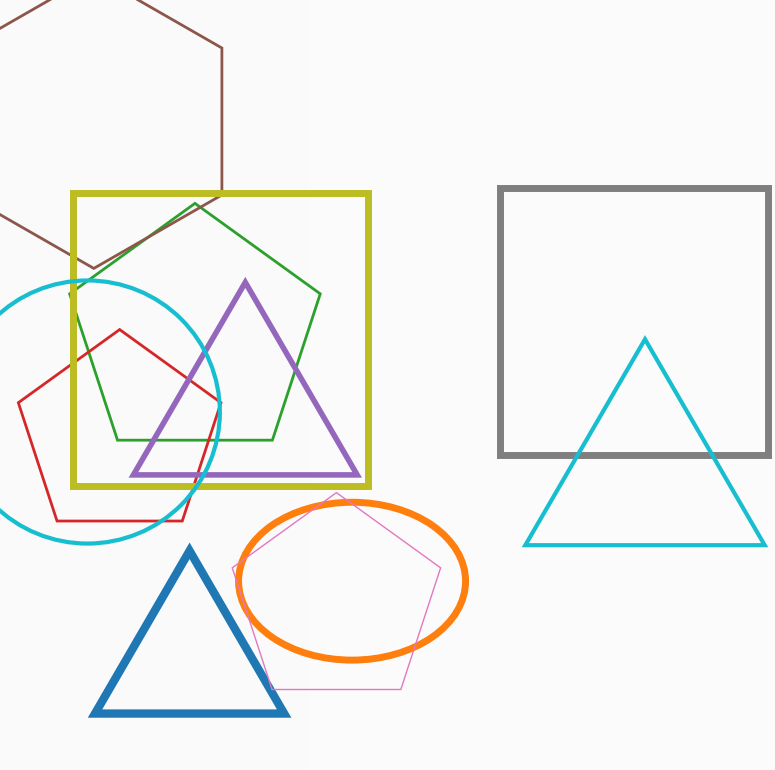[{"shape": "triangle", "thickness": 3, "radius": 0.7, "center": [0.245, 0.144]}, {"shape": "oval", "thickness": 2.5, "radius": 0.73, "center": [0.454, 0.245]}, {"shape": "pentagon", "thickness": 1, "radius": 0.85, "center": [0.252, 0.566]}, {"shape": "pentagon", "thickness": 1, "radius": 0.69, "center": [0.154, 0.435]}, {"shape": "triangle", "thickness": 2, "radius": 0.83, "center": [0.317, 0.467]}, {"shape": "hexagon", "thickness": 1, "radius": 0.95, "center": [0.121, 0.842]}, {"shape": "pentagon", "thickness": 0.5, "radius": 0.71, "center": [0.434, 0.219]}, {"shape": "square", "thickness": 2.5, "radius": 0.87, "center": [0.818, 0.582]}, {"shape": "square", "thickness": 2.5, "radius": 0.95, "center": [0.285, 0.56]}, {"shape": "circle", "thickness": 1.5, "radius": 0.85, "center": [0.113, 0.465]}, {"shape": "triangle", "thickness": 1.5, "radius": 0.89, "center": [0.832, 0.381]}]